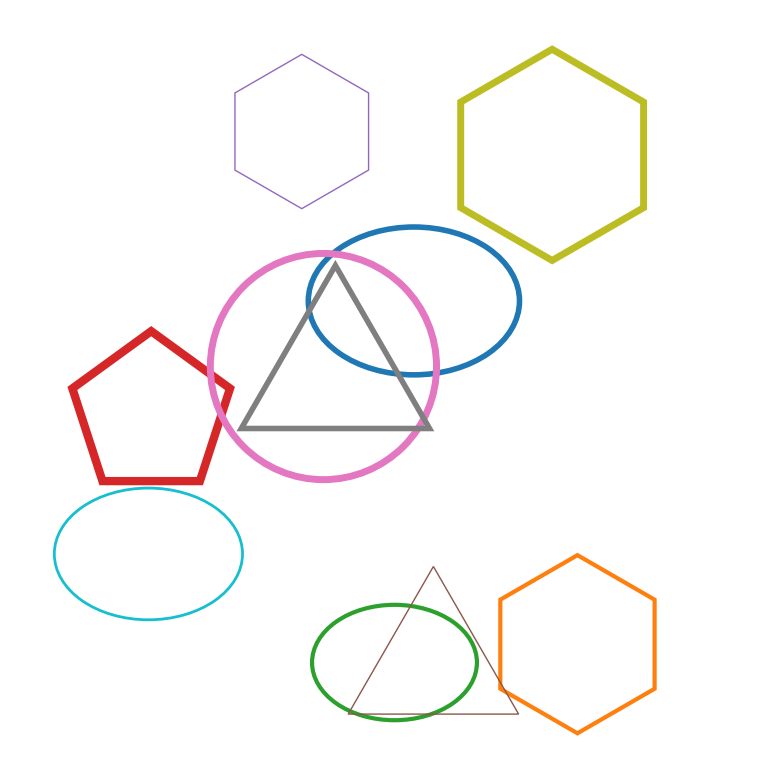[{"shape": "oval", "thickness": 2, "radius": 0.69, "center": [0.538, 0.609]}, {"shape": "hexagon", "thickness": 1.5, "radius": 0.58, "center": [0.75, 0.163]}, {"shape": "oval", "thickness": 1.5, "radius": 0.54, "center": [0.512, 0.14]}, {"shape": "pentagon", "thickness": 3, "radius": 0.54, "center": [0.196, 0.462]}, {"shape": "hexagon", "thickness": 0.5, "radius": 0.5, "center": [0.392, 0.829]}, {"shape": "triangle", "thickness": 0.5, "radius": 0.64, "center": [0.563, 0.137]}, {"shape": "circle", "thickness": 2.5, "radius": 0.73, "center": [0.42, 0.524]}, {"shape": "triangle", "thickness": 2, "radius": 0.71, "center": [0.436, 0.514]}, {"shape": "hexagon", "thickness": 2.5, "radius": 0.69, "center": [0.717, 0.799]}, {"shape": "oval", "thickness": 1, "radius": 0.61, "center": [0.193, 0.281]}]